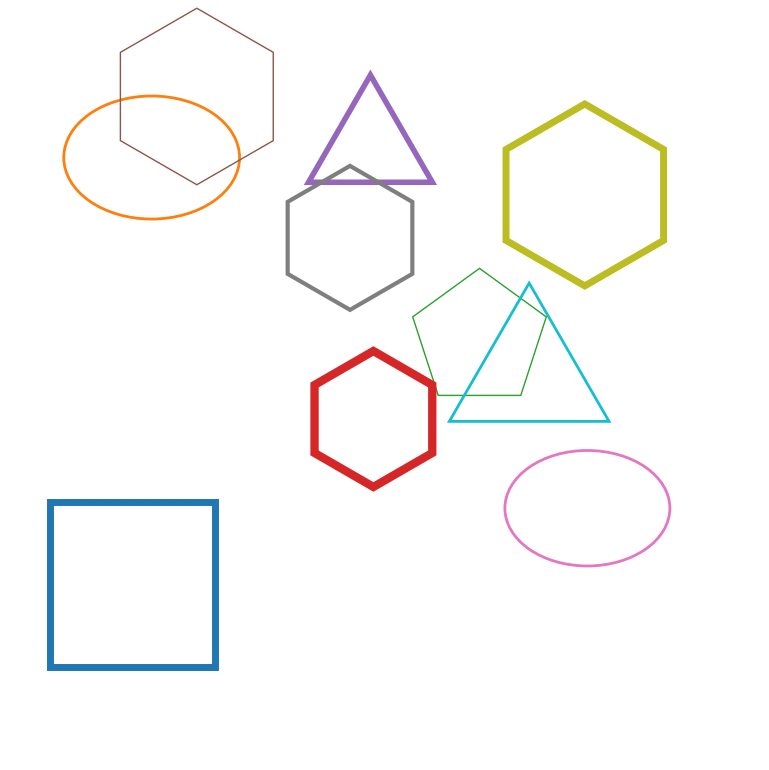[{"shape": "square", "thickness": 2.5, "radius": 0.54, "center": [0.172, 0.241]}, {"shape": "oval", "thickness": 1, "radius": 0.57, "center": [0.197, 0.795]}, {"shape": "pentagon", "thickness": 0.5, "radius": 0.46, "center": [0.623, 0.56]}, {"shape": "hexagon", "thickness": 3, "radius": 0.44, "center": [0.485, 0.456]}, {"shape": "triangle", "thickness": 2, "radius": 0.46, "center": [0.481, 0.81]}, {"shape": "hexagon", "thickness": 0.5, "radius": 0.57, "center": [0.256, 0.875]}, {"shape": "oval", "thickness": 1, "radius": 0.54, "center": [0.763, 0.34]}, {"shape": "hexagon", "thickness": 1.5, "radius": 0.47, "center": [0.455, 0.691]}, {"shape": "hexagon", "thickness": 2.5, "radius": 0.59, "center": [0.759, 0.747]}, {"shape": "triangle", "thickness": 1, "radius": 0.6, "center": [0.687, 0.513]}]